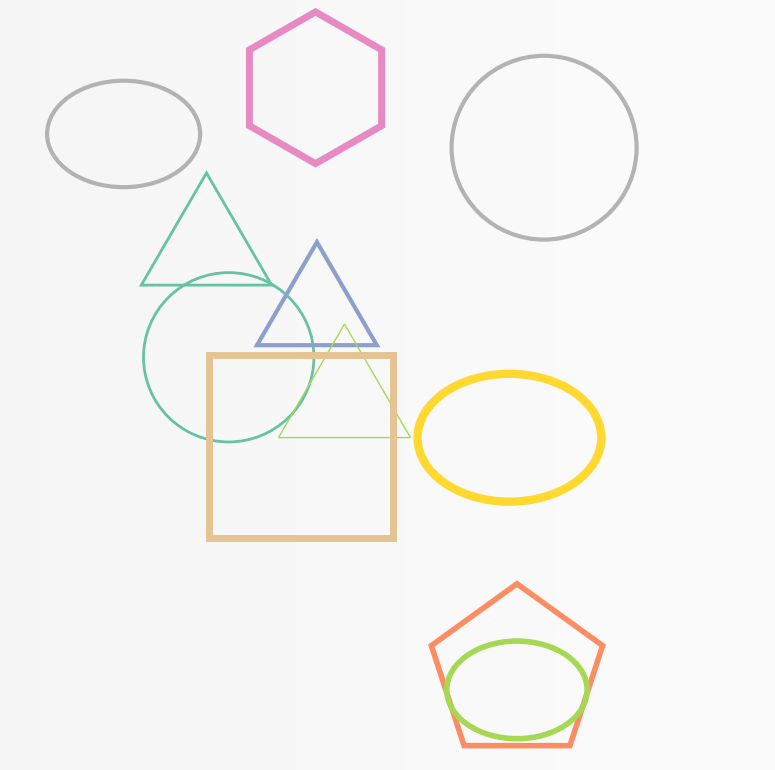[{"shape": "triangle", "thickness": 1, "radius": 0.49, "center": [0.266, 0.678]}, {"shape": "circle", "thickness": 1, "radius": 0.55, "center": [0.295, 0.536]}, {"shape": "pentagon", "thickness": 2, "radius": 0.58, "center": [0.667, 0.126]}, {"shape": "triangle", "thickness": 1.5, "radius": 0.45, "center": [0.409, 0.596]}, {"shape": "hexagon", "thickness": 2.5, "radius": 0.49, "center": [0.407, 0.886]}, {"shape": "oval", "thickness": 2, "radius": 0.45, "center": [0.667, 0.104]}, {"shape": "triangle", "thickness": 0.5, "radius": 0.49, "center": [0.444, 0.481]}, {"shape": "oval", "thickness": 3, "radius": 0.59, "center": [0.657, 0.432]}, {"shape": "square", "thickness": 2.5, "radius": 0.59, "center": [0.389, 0.421]}, {"shape": "oval", "thickness": 1.5, "radius": 0.49, "center": [0.16, 0.826]}, {"shape": "circle", "thickness": 1.5, "radius": 0.6, "center": [0.702, 0.808]}]